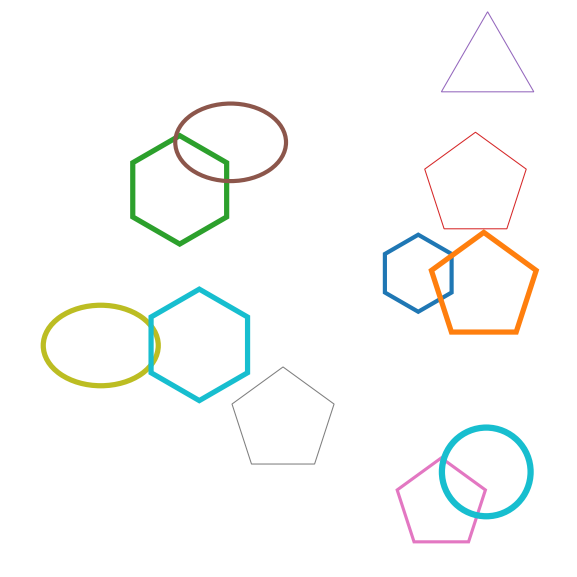[{"shape": "hexagon", "thickness": 2, "radius": 0.33, "center": [0.724, 0.526]}, {"shape": "pentagon", "thickness": 2.5, "radius": 0.48, "center": [0.838, 0.501]}, {"shape": "hexagon", "thickness": 2.5, "radius": 0.47, "center": [0.311, 0.67]}, {"shape": "pentagon", "thickness": 0.5, "radius": 0.46, "center": [0.823, 0.678]}, {"shape": "triangle", "thickness": 0.5, "radius": 0.46, "center": [0.844, 0.886]}, {"shape": "oval", "thickness": 2, "radius": 0.48, "center": [0.399, 0.753]}, {"shape": "pentagon", "thickness": 1.5, "radius": 0.4, "center": [0.764, 0.126]}, {"shape": "pentagon", "thickness": 0.5, "radius": 0.46, "center": [0.49, 0.271]}, {"shape": "oval", "thickness": 2.5, "radius": 0.5, "center": [0.174, 0.401]}, {"shape": "hexagon", "thickness": 2.5, "radius": 0.48, "center": [0.345, 0.402]}, {"shape": "circle", "thickness": 3, "radius": 0.38, "center": [0.842, 0.182]}]